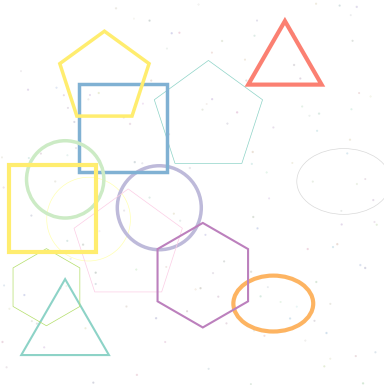[{"shape": "pentagon", "thickness": 0.5, "radius": 0.74, "center": [0.541, 0.695]}, {"shape": "triangle", "thickness": 1.5, "radius": 0.66, "center": [0.169, 0.144]}, {"shape": "circle", "thickness": 0.5, "radius": 0.54, "center": [0.23, 0.431]}, {"shape": "circle", "thickness": 2.5, "radius": 0.55, "center": [0.414, 0.46]}, {"shape": "triangle", "thickness": 3, "radius": 0.55, "center": [0.74, 0.835]}, {"shape": "square", "thickness": 2.5, "radius": 0.57, "center": [0.32, 0.667]}, {"shape": "oval", "thickness": 3, "radius": 0.52, "center": [0.71, 0.212]}, {"shape": "hexagon", "thickness": 0.5, "radius": 0.5, "center": [0.121, 0.254]}, {"shape": "pentagon", "thickness": 0.5, "radius": 0.74, "center": [0.333, 0.361]}, {"shape": "oval", "thickness": 0.5, "radius": 0.61, "center": [0.893, 0.529]}, {"shape": "hexagon", "thickness": 1.5, "radius": 0.68, "center": [0.527, 0.285]}, {"shape": "circle", "thickness": 2.5, "radius": 0.5, "center": [0.169, 0.534]}, {"shape": "pentagon", "thickness": 2.5, "radius": 0.61, "center": [0.271, 0.797]}, {"shape": "square", "thickness": 3, "radius": 0.57, "center": [0.136, 0.459]}]